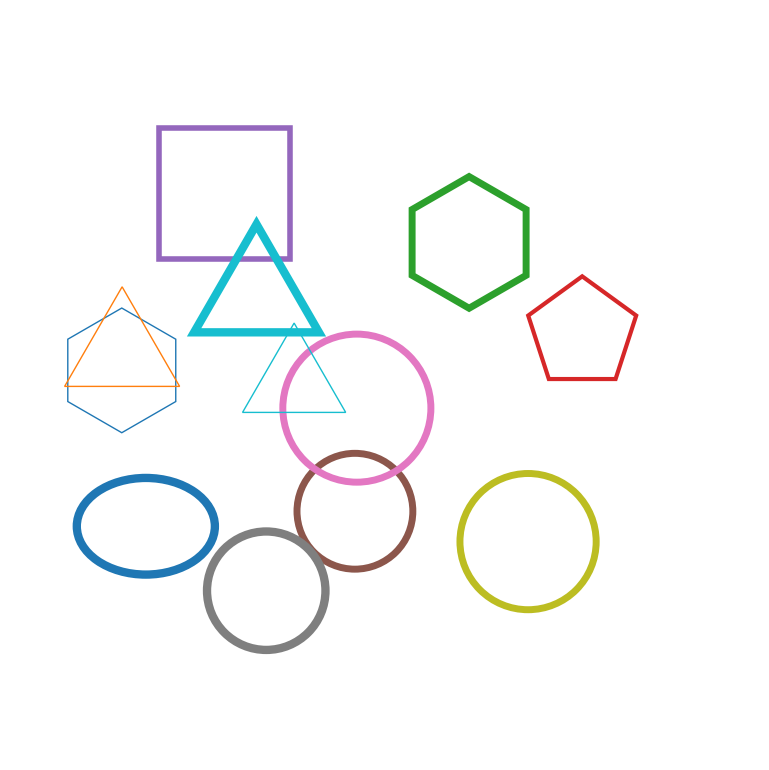[{"shape": "hexagon", "thickness": 0.5, "radius": 0.4, "center": [0.158, 0.519]}, {"shape": "oval", "thickness": 3, "radius": 0.45, "center": [0.189, 0.317]}, {"shape": "triangle", "thickness": 0.5, "radius": 0.43, "center": [0.159, 0.541]}, {"shape": "hexagon", "thickness": 2.5, "radius": 0.43, "center": [0.609, 0.685]}, {"shape": "pentagon", "thickness": 1.5, "radius": 0.37, "center": [0.756, 0.567]}, {"shape": "square", "thickness": 2, "radius": 0.42, "center": [0.292, 0.749]}, {"shape": "circle", "thickness": 2.5, "radius": 0.38, "center": [0.461, 0.336]}, {"shape": "circle", "thickness": 2.5, "radius": 0.48, "center": [0.463, 0.47]}, {"shape": "circle", "thickness": 3, "radius": 0.38, "center": [0.346, 0.233]}, {"shape": "circle", "thickness": 2.5, "radius": 0.44, "center": [0.686, 0.297]}, {"shape": "triangle", "thickness": 0.5, "radius": 0.39, "center": [0.382, 0.503]}, {"shape": "triangle", "thickness": 3, "radius": 0.47, "center": [0.333, 0.615]}]